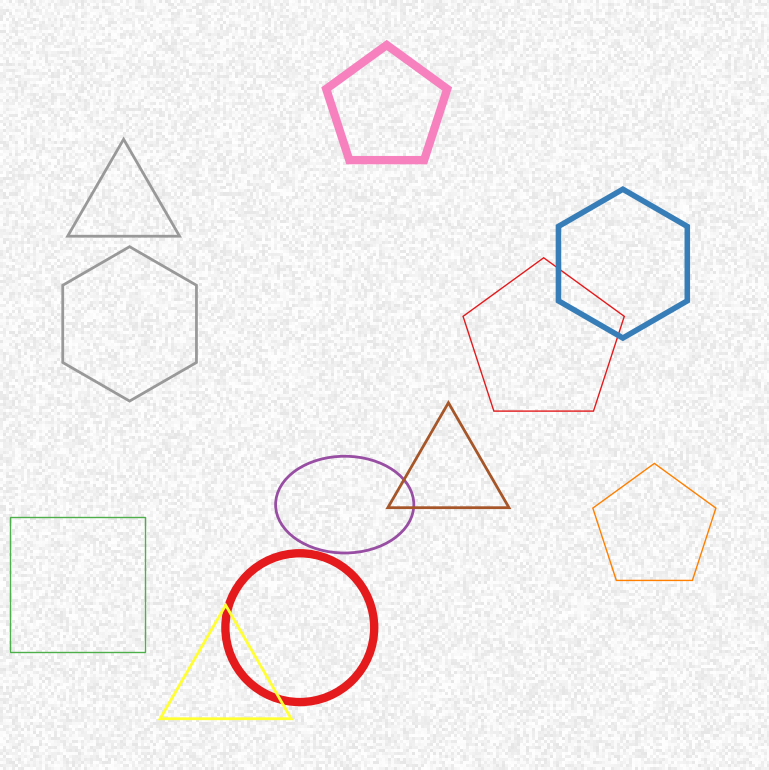[{"shape": "pentagon", "thickness": 0.5, "radius": 0.55, "center": [0.706, 0.555]}, {"shape": "circle", "thickness": 3, "radius": 0.48, "center": [0.389, 0.185]}, {"shape": "hexagon", "thickness": 2, "radius": 0.48, "center": [0.809, 0.658]}, {"shape": "square", "thickness": 0.5, "radius": 0.44, "center": [0.101, 0.241]}, {"shape": "oval", "thickness": 1, "radius": 0.45, "center": [0.448, 0.345]}, {"shape": "pentagon", "thickness": 0.5, "radius": 0.42, "center": [0.85, 0.314]}, {"shape": "triangle", "thickness": 1, "radius": 0.49, "center": [0.293, 0.116]}, {"shape": "triangle", "thickness": 1, "radius": 0.45, "center": [0.582, 0.386]}, {"shape": "pentagon", "thickness": 3, "radius": 0.41, "center": [0.502, 0.859]}, {"shape": "hexagon", "thickness": 1, "radius": 0.5, "center": [0.168, 0.579]}, {"shape": "triangle", "thickness": 1, "radius": 0.42, "center": [0.161, 0.735]}]